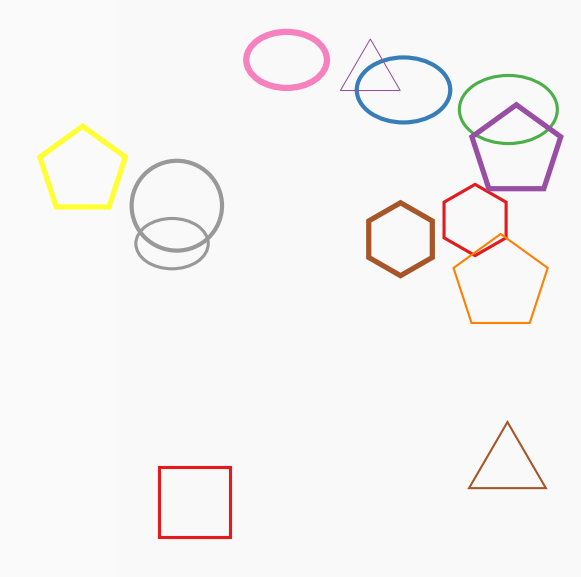[{"shape": "square", "thickness": 1.5, "radius": 0.31, "center": [0.335, 0.13]}, {"shape": "hexagon", "thickness": 1.5, "radius": 0.31, "center": [0.817, 0.618]}, {"shape": "oval", "thickness": 2, "radius": 0.4, "center": [0.694, 0.843]}, {"shape": "oval", "thickness": 1.5, "radius": 0.42, "center": [0.875, 0.81]}, {"shape": "triangle", "thickness": 0.5, "radius": 0.3, "center": [0.637, 0.872]}, {"shape": "pentagon", "thickness": 2.5, "radius": 0.4, "center": [0.888, 0.737]}, {"shape": "pentagon", "thickness": 1, "radius": 0.43, "center": [0.861, 0.509]}, {"shape": "pentagon", "thickness": 2.5, "radius": 0.39, "center": [0.142, 0.703]}, {"shape": "hexagon", "thickness": 2.5, "radius": 0.32, "center": [0.689, 0.585]}, {"shape": "triangle", "thickness": 1, "radius": 0.38, "center": [0.873, 0.192]}, {"shape": "oval", "thickness": 3, "radius": 0.35, "center": [0.493, 0.895]}, {"shape": "oval", "thickness": 1.5, "radius": 0.31, "center": [0.296, 0.577]}, {"shape": "circle", "thickness": 2, "radius": 0.39, "center": [0.304, 0.643]}]